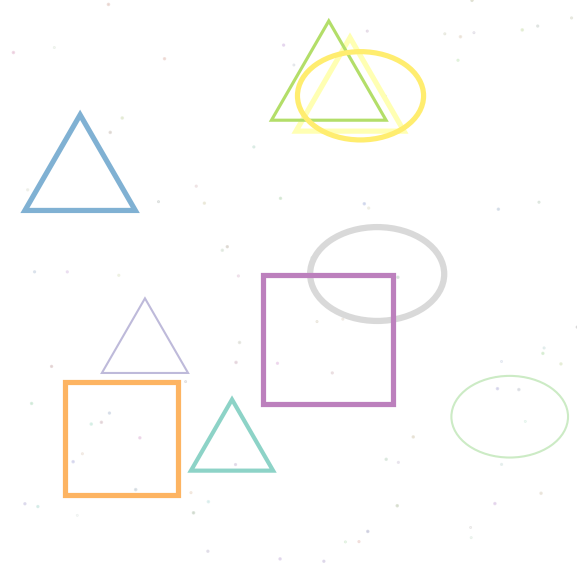[{"shape": "triangle", "thickness": 2, "radius": 0.41, "center": [0.402, 0.225]}, {"shape": "triangle", "thickness": 2.5, "radius": 0.54, "center": [0.606, 0.826]}, {"shape": "triangle", "thickness": 1, "radius": 0.43, "center": [0.251, 0.396]}, {"shape": "triangle", "thickness": 2.5, "radius": 0.55, "center": [0.139, 0.69]}, {"shape": "square", "thickness": 2.5, "radius": 0.49, "center": [0.211, 0.24]}, {"shape": "triangle", "thickness": 1.5, "radius": 0.57, "center": [0.569, 0.848]}, {"shape": "oval", "thickness": 3, "radius": 0.58, "center": [0.653, 0.525]}, {"shape": "square", "thickness": 2.5, "radius": 0.56, "center": [0.567, 0.411]}, {"shape": "oval", "thickness": 1, "radius": 0.5, "center": [0.883, 0.278]}, {"shape": "oval", "thickness": 2.5, "radius": 0.55, "center": [0.624, 0.833]}]